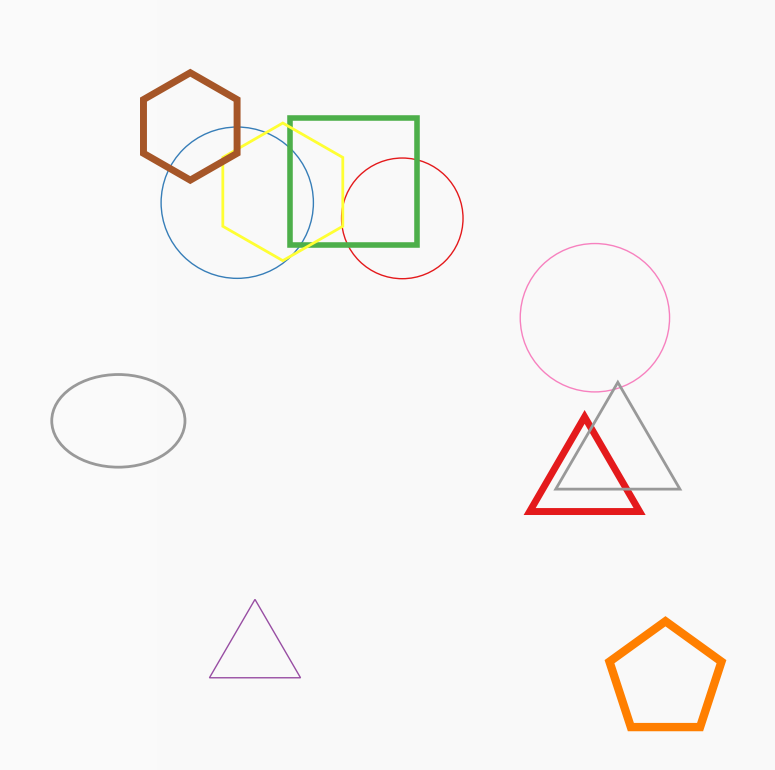[{"shape": "triangle", "thickness": 2.5, "radius": 0.41, "center": [0.754, 0.377]}, {"shape": "circle", "thickness": 0.5, "radius": 0.39, "center": [0.519, 0.716]}, {"shape": "circle", "thickness": 0.5, "radius": 0.49, "center": [0.306, 0.737]}, {"shape": "square", "thickness": 2, "radius": 0.41, "center": [0.456, 0.764]}, {"shape": "triangle", "thickness": 0.5, "radius": 0.34, "center": [0.329, 0.154]}, {"shape": "pentagon", "thickness": 3, "radius": 0.38, "center": [0.859, 0.117]}, {"shape": "hexagon", "thickness": 1, "radius": 0.45, "center": [0.365, 0.751]}, {"shape": "hexagon", "thickness": 2.5, "radius": 0.35, "center": [0.246, 0.836]}, {"shape": "circle", "thickness": 0.5, "radius": 0.48, "center": [0.768, 0.587]}, {"shape": "triangle", "thickness": 1, "radius": 0.46, "center": [0.797, 0.411]}, {"shape": "oval", "thickness": 1, "radius": 0.43, "center": [0.153, 0.453]}]